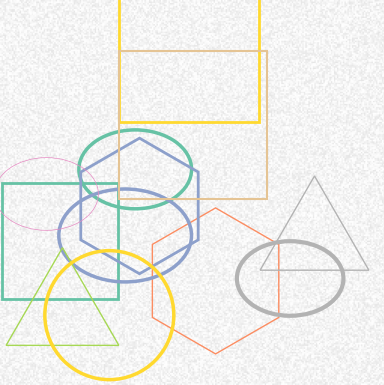[{"shape": "square", "thickness": 2, "radius": 0.75, "center": [0.156, 0.374]}, {"shape": "oval", "thickness": 2.5, "radius": 0.73, "center": [0.351, 0.56]}, {"shape": "hexagon", "thickness": 1, "radius": 0.95, "center": [0.56, 0.27]}, {"shape": "oval", "thickness": 2.5, "radius": 0.86, "center": [0.325, 0.388]}, {"shape": "hexagon", "thickness": 2, "radius": 0.88, "center": [0.362, 0.465]}, {"shape": "oval", "thickness": 0.5, "radius": 0.67, "center": [0.121, 0.496]}, {"shape": "triangle", "thickness": 1, "radius": 0.85, "center": [0.162, 0.188]}, {"shape": "circle", "thickness": 2.5, "radius": 0.84, "center": [0.284, 0.181]}, {"shape": "square", "thickness": 2, "radius": 0.91, "center": [0.491, 0.863]}, {"shape": "square", "thickness": 1.5, "radius": 0.96, "center": [0.502, 0.675]}, {"shape": "oval", "thickness": 3, "radius": 0.69, "center": [0.754, 0.277]}, {"shape": "triangle", "thickness": 1, "radius": 0.82, "center": [0.817, 0.38]}]